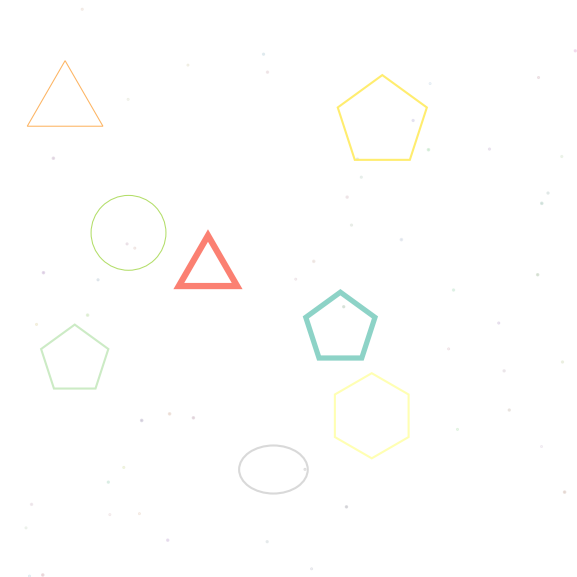[{"shape": "pentagon", "thickness": 2.5, "radius": 0.31, "center": [0.589, 0.43]}, {"shape": "hexagon", "thickness": 1, "radius": 0.37, "center": [0.644, 0.279]}, {"shape": "triangle", "thickness": 3, "radius": 0.29, "center": [0.36, 0.533]}, {"shape": "triangle", "thickness": 0.5, "radius": 0.38, "center": [0.113, 0.818]}, {"shape": "circle", "thickness": 0.5, "radius": 0.32, "center": [0.223, 0.596]}, {"shape": "oval", "thickness": 1, "radius": 0.3, "center": [0.473, 0.186]}, {"shape": "pentagon", "thickness": 1, "radius": 0.31, "center": [0.129, 0.376]}, {"shape": "pentagon", "thickness": 1, "radius": 0.41, "center": [0.662, 0.788]}]